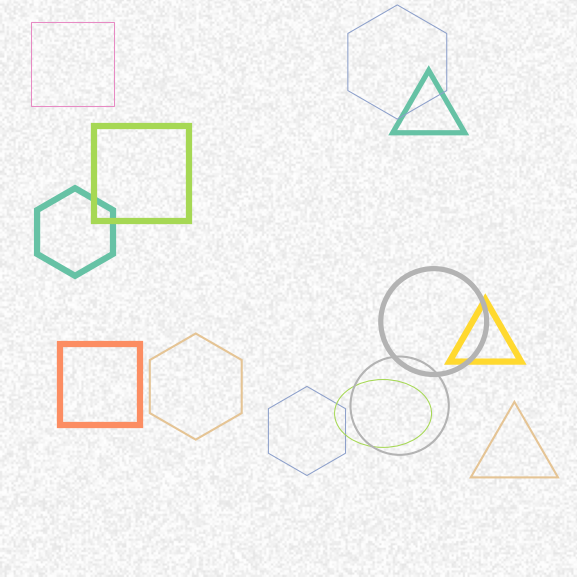[{"shape": "triangle", "thickness": 2.5, "radius": 0.36, "center": [0.742, 0.805]}, {"shape": "hexagon", "thickness": 3, "radius": 0.38, "center": [0.13, 0.597]}, {"shape": "square", "thickness": 3, "radius": 0.35, "center": [0.174, 0.333]}, {"shape": "hexagon", "thickness": 0.5, "radius": 0.39, "center": [0.532, 0.253]}, {"shape": "hexagon", "thickness": 0.5, "radius": 0.49, "center": [0.688, 0.892]}, {"shape": "square", "thickness": 0.5, "radius": 0.36, "center": [0.126, 0.889]}, {"shape": "oval", "thickness": 0.5, "radius": 0.42, "center": [0.663, 0.283]}, {"shape": "square", "thickness": 3, "radius": 0.41, "center": [0.245, 0.699]}, {"shape": "triangle", "thickness": 3, "radius": 0.36, "center": [0.84, 0.409]}, {"shape": "triangle", "thickness": 1, "radius": 0.44, "center": [0.891, 0.216]}, {"shape": "hexagon", "thickness": 1, "radius": 0.46, "center": [0.339, 0.33]}, {"shape": "circle", "thickness": 1, "radius": 0.43, "center": [0.692, 0.297]}, {"shape": "circle", "thickness": 2.5, "radius": 0.46, "center": [0.751, 0.442]}]